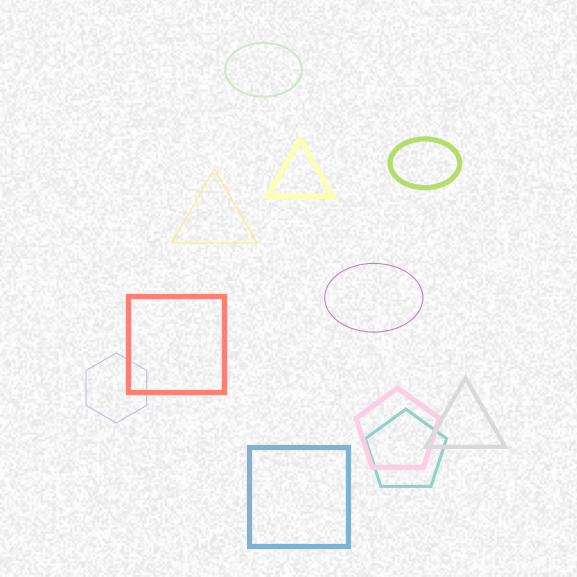[{"shape": "pentagon", "thickness": 1.5, "radius": 0.37, "center": [0.703, 0.217]}, {"shape": "triangle", "thickness": 2.5, "radius": 0.33, "center": [0.52, 0.692]}, {"shape": "hexagon", "thickness": 0.5, "radius": 0.3, "center": [0.202, 0.327]}, {"shape": "square", "thickness": 2.5, "radius": 0.42, "center": [0.305, 0.403]}, {"shape": "square", "thickness": 2.5, "radius": 0.43, "center": [0.517, 0.139]}, {"shape": "oval", "thickness": 2.5, "radius": 0.3, "center": [0.736, 0.716]}, {"shape": "pentagon", "thickness": 2.5, "radius": 0.38, "center": [0.689, 0.251]}, {"shape": "triangle", "thickness": 2, "radius": 0.4, "center": [0.806, 0.265]}, {"shape": "oval", "thickness": 0.5, "radius": 0.42, "center": [0.647, 0.484]}, {"shape": "oval", "thickness": 1, "radius": 0.33, "center": [0.456, 0.878]}, {"shape": "triangle", "thickness": 0.5, "radius": 0.43, "center": [0.371, 0.621]}]